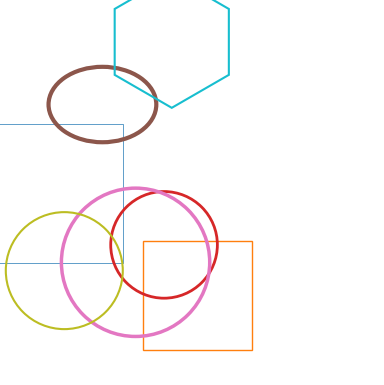[{"shape": "square", "thickness": 0.5, "radius": 0.9, "center": [0.139, 0.497]}, {"shape": "square", "thickness": 1, "radius": 0.71, "center": [0.514, 0.233]}, {"shape": "circle", "thickness": 2, "radius": 0.69, "center": [0.426, 0.364]}, {"shape": "oval", "thickness": 3, "radius": 0.7, "center": [0.266, 0.728]}, {"shape": "circle", "thickness": 2.5, "radius": 0.96, "center": [0.352, 0.319]}, {"shape": "circle", "thickness": 1.5, "radius": 0.76, "center": [0.167, 0.297]}, {"shape": "hexagon", "thickness": 1.5, "radius": 0.86, "center": [0.446, 0.891]}]